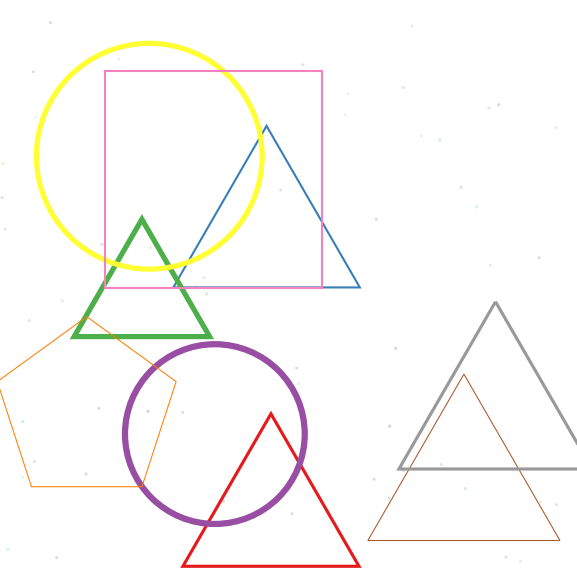[{"shape": "triangle", "thickness": 1.5, "radius": 0.88, "center": [0.469, 0.107]}, {"shape": "triangle", "thickness": 1, "radius": 0.93, "center": [0.462, 0.595]}, {"shape": "triangle", "thickness": 2.5, "radius": 0.68, "center": [0.246, 0.484]}, {"shape": "circle", "thickness": 3, "radius": 0.78, "center": [0.372, 0.247]}, {"shape": "pentagon", "thickness": 0.5, "radius": 0.81, "center": [0.15, 0.288]}, {"shape": "circle", "thickness": 2.5, "radius": 0.98, "center": [0.259, 0.729]}, {"shape": "triangle", "thickness": 0.5, "radius": 0.96, "center": [0.803, 0.159]}, {"shape": "square", "thickness": 1, "radius": 0.94, "center": [0.37, 0.689]}, {"shape": "triangle", "thickness": 1.5, "radius": 0.97, "center": [0.858, 0.284]}]